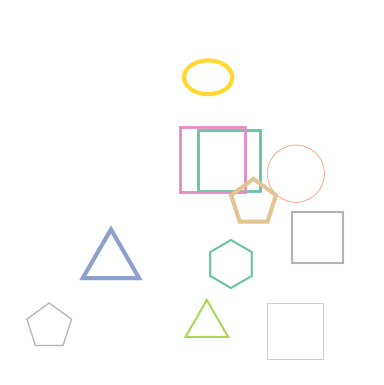[{"shape": "hexagon", "thickness": 1.5, "radius": 0.31, "center": [0.6, 0.314]}, {"shape": "square", "thickness": 2, "radius": 0.4, "center": [0.595, 0.583]}, {"shape": "circle", "thickness": 0.5, "radius": 0.37, "center": [0.769, 0.549]}, {"shape": "triangle", "thickness": 3, "radius": 0.42, "center": [0.288, 0.32]}, {"shape": "square", "thickness": 2, "radius": 0.42, "center": [0.551, 0.585]}, {"shape": "square", "thickness": 0.5, "radius": 0.37, "center": [0.767, 0.14]}, {"shape": "triangle", "thickness": 1.5, "radius": 0.32, "center": [0.537, 0.157]}, {"shape": "oval", "thickness": 3, "radius": 0.31, "center": [0.541, 0.799]}, {"shape": "pentagon", "thickness": 3, "radius": 0.31, "center": [0.659, 0.474]}, {"shape": "pentagon", "thickness": 1, "radius": 0.31, "center": [0.128, 0.152]}, {"shape": "square", "thickness": 1.5, "radius": 0.33, "center": [0.824, 0.383]}]